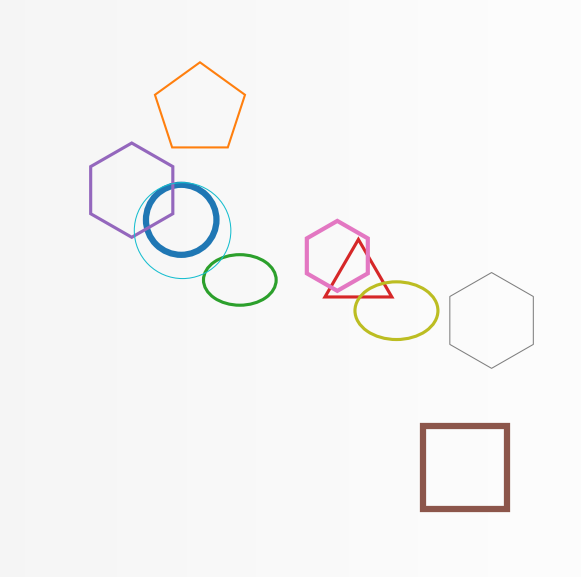[{"shape": "circle", "thickness": 3, "radius": 0.3, "center": [0.312, 0.619]}, {"shape": "pentagon", "thickness": 1, "radius": 0.41, "center": [0.344, 0.81]}, {"shape": "oval", "thickness": 1.5, "radius": 0.31, "center": [0.413, 0.514]}, {"shape": "triangle", "thickness": 1.5, "radius": 0.33, "center": [0.617, 0.518]}, {"shape": "hexagon", "thickness": 1.5, "radius": 0.41, "center": [0.227, 0.67]}, {"shape": "square", "thickness": 3, "radius": 0.36, "center": [0.8, 0.19]}, {"shape": "hexagon", "thickness": 2, "radius": 0.3, "center": [0.58, 0.556]}, {"shape": "hexagon", "thickness": 0.5, "radius": 0.41, "center": [0.846, 0.444]}, {"shape": "oval", "thickness": 1.5, "radius": 0.36, "center": [0.682, 0.461]}, {"shape": "circle", "thickness": 0.5, "radius": 0.42, "center": [0.314, 0.6]}]